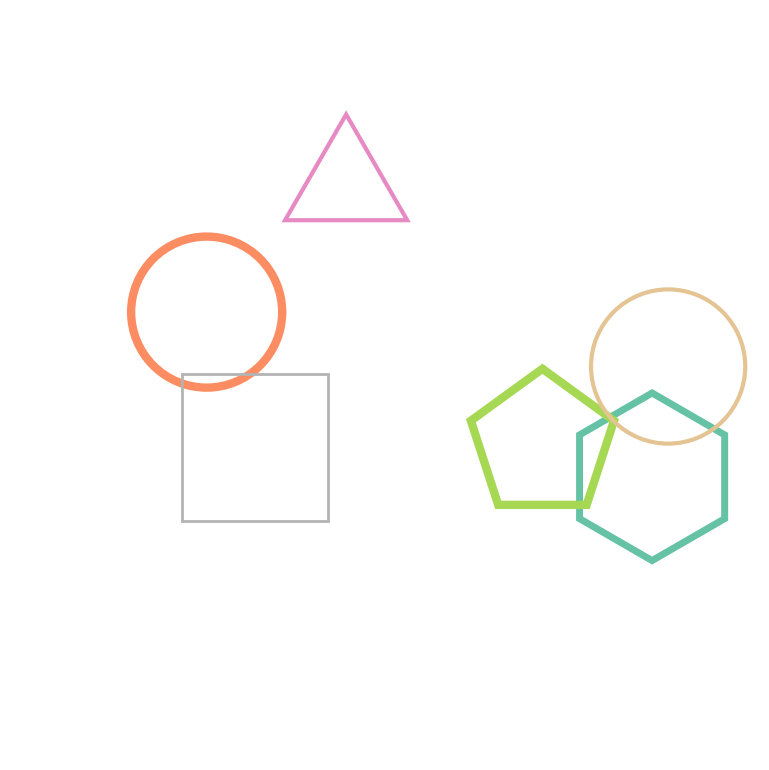[{"shape": "hexagon", "thickness": 2.5, "radius": 0.54, "center": [0.847, 0.381]}, {"shape": "circle", "thickness": 3, "radius": 0.49, "center": [0.268, 0.595]}, {"shape": "triangle", "thickness": 1.5, "radius": 0.46, "center": [0.45, 0.76]}, {"shape": "pentagon", "thickness": 3, "radius": 0.49, "center": [0.704, 0.423]}, {"shape": "circle", "thickness": 1.5, "radius": 0.5, "center": [0.868, 0.524]}, {"shape": "square", "thickness": 1, "radius": 0.47, "center": [0.332, 0.419]}]